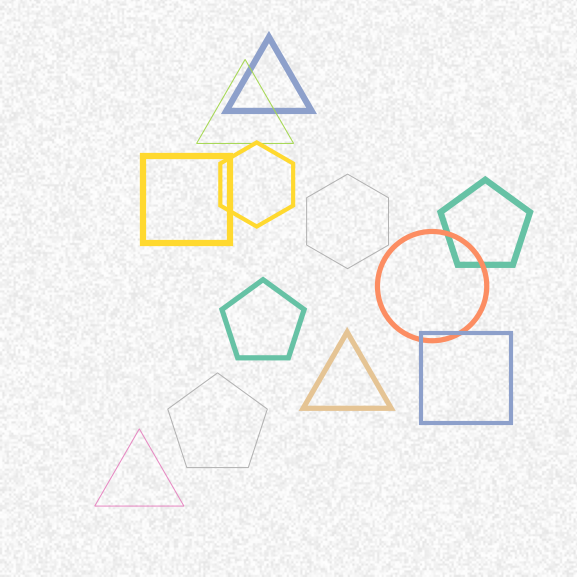[{"shape": "pentagon", "thickness": 2.5, "radius": 0.37, "center": [0.455, 0.44]}, {"shape": "pentagon", "thickness": 3, "radius": 0.41, "center": [0.84, 0.606]}, {"shape": "circle", "thickness": 2.5, "radius": 0.47, "center": [0.748, 0.504]}, {"shape": "square", "thickness": 2, "radius": 0.39, "center": [0.807, 0.344]}, {"shape": "triangle", "thickness": 3, "radius": 0.43, "center": [0.466, 0.85]}, {"shape": "triangle", "thickness": 0.5, "radius": 0.45, "center": [0.241, 0.167]}, {"shape": "triangle", "thickness": 0.5, "radius": 0.48, "center": [0.424, 0.799]}, {"shape": "square", "thickness": 3, "radius": 0.38, "center": [0.323, 0.653]}, {"shape": "hexagon", "thickness": 2, "radius": 0.36, "center": [0.445, 0.68]}, {"shape": "triangle", "thickness": 2.5, "radius": 0.44, "center": [0.601, 0.336]}, {"shape": "hexagon", "thickness": 0.5, "radius": 0.41, "center": [0.602, 0.616]}, {"shape": "pentagon", "thickness": 0.5, "radius": 0.45, "center": [0.377, 0.263]}]